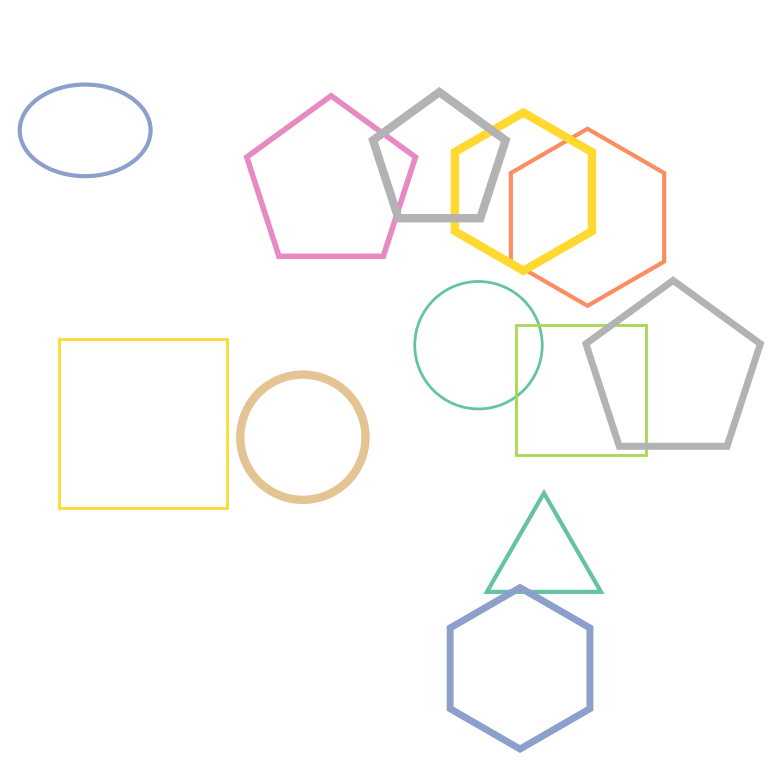[{"shape": "triangle", "thickness": 1.5, "radius": 0.43, "center": [0.706, 0.274]}, {"shape": "circle", "thickness": 1, "radius": 0.41, "center": [0.621, 0.552]}, {"shape": "hexagon", "thickness": 1.5, "radius": 0.57, "center": [0.763, 0.718]}, {"shape": "oval", "thickness": 1.5, "radius": 0.42, "center": [0.111, 0.831]}, {"shape": "hexagon", "thickness": 2.5, "radius": 0.52, "center": [0.675, 0.132]}, {"shape": "pentagon", "thickness": 2, "radius": 0.58, "center": [0.43, 0.76]}, {"shape": "square", "thickness": 1, "radius": 0.42, "center": [0.754, 0.494]}, {"shape": "square", "thickness": 1, "radius": 0.55, "center": [0.186, 0.45]}, {"shape": "hexagon", "thickness": 3, "radius": 0.51, "center": [0.68, 0.751]}, {"shape": "circle", "thickness": 3, "radius": 0.41, "center": [0.393, 0.432]}, {"shape": "pentagon", "thickness": 2.5, "radius": 0.6, "center": [0.874, 0.517]}, {"shape": "pentagon", "thickness": 3, "radius": 0.45, "center": [0.571, 0.79]}]